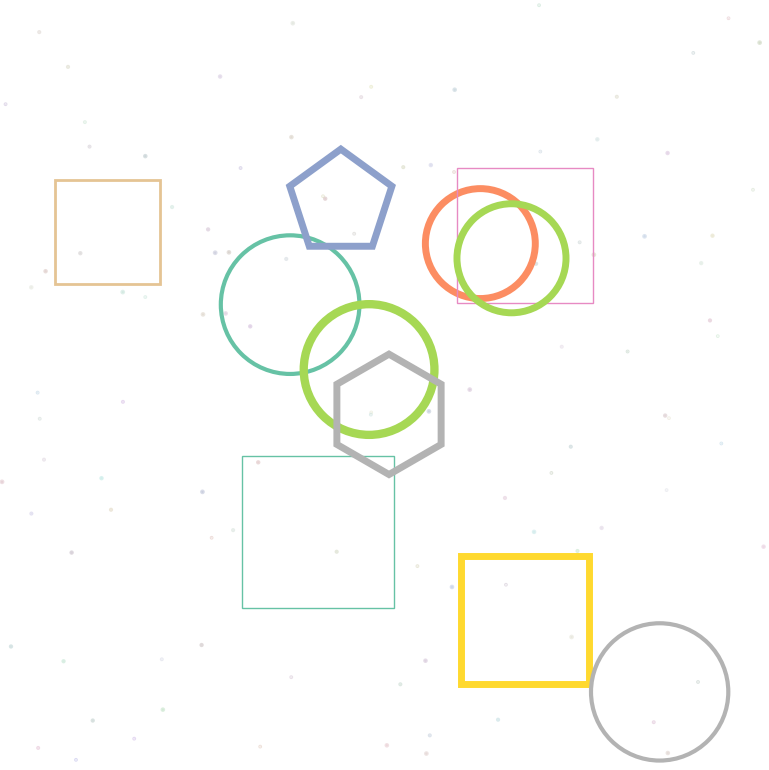[{"shape": "circle", "thickness": 1.5, "radius": 0.45, "center": [0.377, 0.604]}, {"shape": "square", "thickness": 0.5, "radius": 0.5, "center": [0.413, 0.309]}, {"shape": "circle", "thickness": 2.5, "radius": 0.36, "center": [0.624, 0.684]}, {"shape": "pentagon", "thickness": 2.5, "radius": 0.35, "center": [0.443, 0.737]}, {"shape": "square", "thickness": 0.5, "radius": 0.44, "center": [0.682, 0.694]}, {"shape": "circle", "thickness": 3, "radius": 0.42, "center": [0.479, 0.52]}, {"shape": "circle", "thickness": 2.5, "radius": 0.35, "center": [0.664, 0.665]}, {"shape": "square", "thickness": 2.5, "radius": 0.41, "center": [0.681, 0.195]}, {"shape": "square", "thickness": 1, "radius": 0.34, "center": [0.139, 0.699]}, {"shape": "hexagon", "thickness": 2.5, "radius": 0.39, "center": [0.505, 0.462]}, {"shape": "circle", "thickness": 1.5, "radius": 0.45, "center": [0.857, 0.101]}]